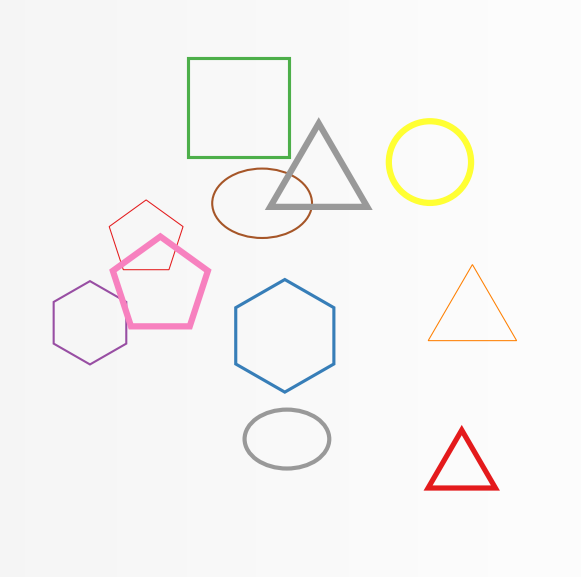[{"shape": "pentagon", "thickness": 0.5, "radius": 0.33, "center": [0.251, 0.586]}, {"shape": "triangle", "thickness": 2.5, "radius": 0.33, "center": [0.794, 0.188]}, {"shape": "hexagon", "thickness": 1.5, "radius": 0.49, "center": [0.49, 0.418]}, {"shape": "square", "thickness": 1.5, "radius": 0.43, "center": [0.41, 0.813]}, {"shape": "hexagon", "thickness": 1, "radius": 0.36, "center": [0.155, 0.44]}, {"shape": "triangle", "thickness": 0.5, "radius": 0.44, "center": [0.813, 0.453]}, {"shape": "circle", "thickness": 3, "radius": 0.35, "center": [0.74, 0.718]}, {"shape": "oval", "thickness": 1, "radius": 0.43, "center": [0.451, 0.647]}, {"shape": "pentagon", "thickness": 3, "radius": 0.43, "center": [0.276, 0.504]}, {"shape": "oval", "thickness": 2, "radius": 0.36, "center": [0.494, 0.239]}, {"shape": "triangle", "thickness": 3, "radius": 0.48, "center": [0.548, 0.689]}]